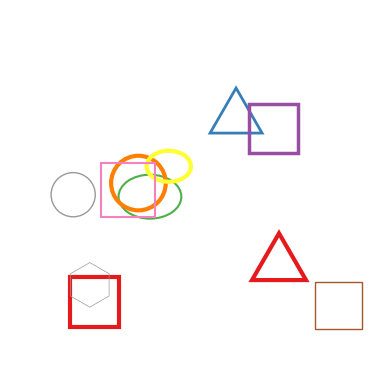[{"shape": "triangle", "thickness": 3, "radius": 0.4, "center": [0.725, 0.313]}, {"shape": "square", "thickness": 3, "radius": 0.32, "center": [0.246, 0.216]}, {"shape": "triangle", "thickness": 2, "radius": 0.39, "center": [0.613, 0.693]}, {"shape": "oval", "thickness": 1.5, "radius": 0.41, "center": [0.389, 0.489]}, {"shape": "square", "thickness": 2.5, "radius": 0.31, "center": [0.711, 0.667]}, {"shape": "circle", "thickness": 3, "radius": 0.35, "center": [0.36, 0.525]}, {"shape": "oval", "thickness": 3, "radius": 0.29, "center": [0.438, 0.568]}, {"shape": "square", "thickness": 1, "radius": 0.3, "center": [0.88, 0.207]}, {"shape": "square", "thickness": 1.5, "radius": 0.35, "center": [0.331, 0.506]}, {"shape": "circle", "thickness": 1, "radius": 0.29, "center": [0.19, 0.494]}, {"shape": "hexagon", "thickness": 0.5, "radius": 0.29, "center": [0.233, 0.26]}]